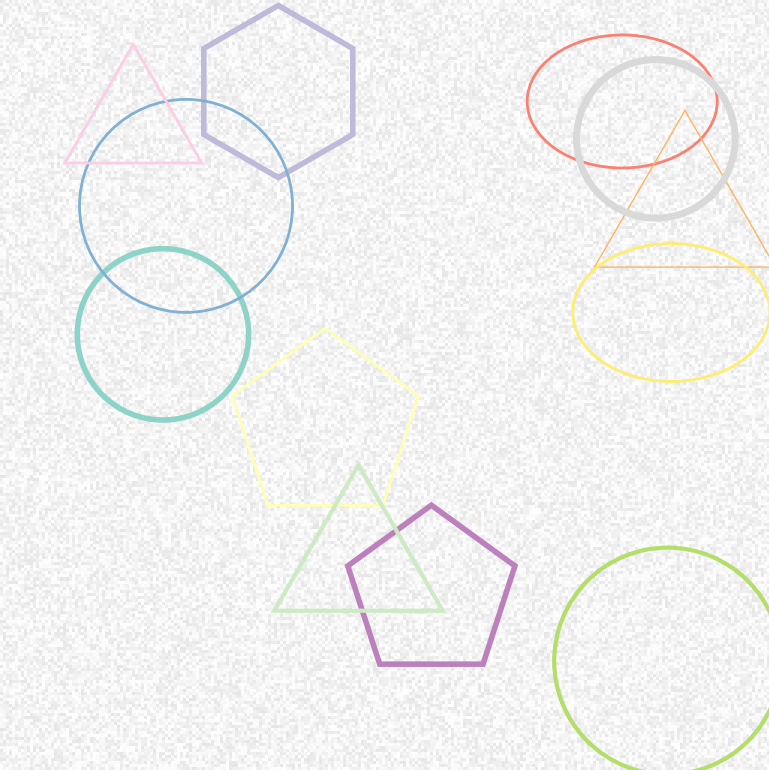[{"shape": "circle", "thickness": 2, "radius": 0.56, "center": [0.212, 0.566]}, {"shape": "pentagon", "thickness": 1, "radius": 0.64, "center": [0.423, 0.447]}, {"shape": "hexagon", "thickness": 2, "radius": 0.56, "center": [0.361, 0.881]}, {"shape": "oval", "thickness": 1, "radius": 0.62, "center": [0.808, 0.868]}, {"shape": "circle", "thickness": 1, "radius": 0.69, "center": [0.242, 0.733]}, {"shape": "triangle", "thickness": 0.5, "radius": 0.68, "center": [0.89, 0.721]}, {"shape": "circle", "thickness": 1.5, "radius": 0.74, "center": [0.867, 0.142]}, {"shape": "triangle", "thickness": 1, "radius": 0.51, "center": [0.173, 0.84]}, {"shape": "circle", "thickness": 2.5, "radius": 0.51, "center": [0.852, 0.82]}, {"shape": "pentagon", "thickness": 2, "radius": 0.57, "center": [0.56, 0.23]}, {"shape": "triangle", "thickness": 1.5, "radius": 0.63, "center": [0.466, 0.27]}, {"shape": "oval", "thickness": 1, "radius": 0.64, "center": [0.872, 0.594]}]